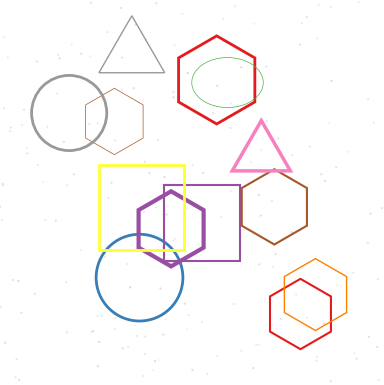[{"shape": "hexagon", "thickness": 2, "radius": 0.57, "center": [0.563, 0.792]}, {"shape": "hexagon", "thickness": 1.5, "radius": 0.46, "center": [0.78, 0.184]}, {"shape": "circle", "thickness": 2, "radius": 0.56, "center": [0.362, 0.279]}, {"shape": "oval", "thickness": 0.5, "radius": 0.46, "center": [0.591, 0.786]}, {"shape": "hexagon", "thickness": 3, "radius": 0.49, "center": [0.444, 0.406]}, {"shape": "square", "thickness": 1.5, "radius": 0.49, "center": [0.525, 0.421]}, {"shape": "hexagon", "thickness": 1, "radius": 0.47, "center": [0.819, 0.235]}, {"shape": "square", "thickness": 2, "radius": 0.55, "center": [0.367, 0.462]}, {"shape": "hexagon", "thickness": 0.5, "radius": 0.43, "center": [0.297, 0.684]}, {"shape": "hexagon", "thickness": 1.5, "radius": 0.49, "center": [0.713, 0.463]}, {"shape": "triangle", "thickness": 2.5, "radius": 0.44, "center": [0.679, 0.6]}, {"shape": "triangle", "thickness": 1, "radius": 0.49, "center": [0.342, 0.86]}, {"shape": "circle", "thickness": 2, "radius": 0.49, "center": [0.18, 0.707]}]